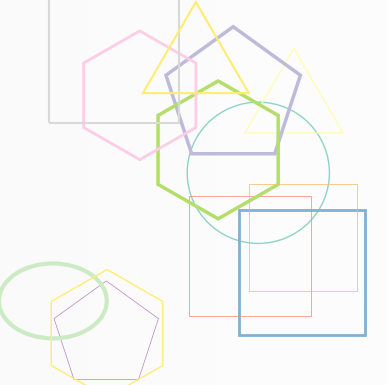[{"shape": "circle", "thickness": 1, "radius": 0.92, "center": [0.667, 0.551]}, {"shape": "triangle", "thickness": 1, "radius": 0.73, "center": [0.759, 0.728]}, {"shape": "pentagon", "thickness": 2.5, "radius": 0.91, "center": [0.602, 0.748]}, {"shape": "square", "thickness": 0.5, "radius": 0.78, "center": [0.645, 0.335]}, {"shape": "square", "thickness": 2, "radius": 0.81, "center": [0.779, 0.291]}, {"shape": "square", "thickness": 0.5, "radius": 0.7, "center": [0.781, 0.382]}, {"shape": "hexagon", "thickness": 2.5, "radius": 0.9, "center": [0.563, 0.611]}, {"shape": "hexagon", "thickness": 2, "radius": 0.84, "center": [0.361, 0.753]}, {"shape": "square", "thickness": 1.5, "radius": 0.83, "center": [0.294, 0.848]}, {"shape": "pentagon", "thickness": 0.5, "radius": 0.71, "center": [0.274, 0.129]}, {"shape": "oval", "thickness": 3, "radius": 0.7, "center": [0.136, 0.218]}, {"shape": "hexagon", "thickness": 1, "radius": 0.83, "center": [0.276, 0.134]}, {"shape": "triangle", "thickness": 1.5, "radius": 0.79, "center": [0.505, 0.837]}]